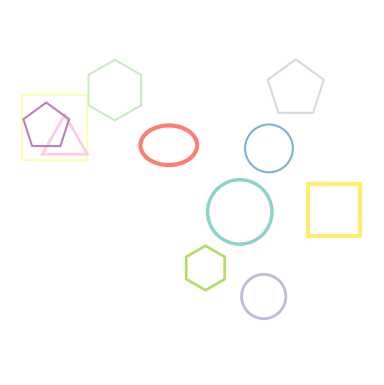[{"shape": "circle", "thickness": 2.5, "radius": 0.42, "center": [0.623, 0.45]}, {"shape": "square", "thickness": 1.5, "radius": 0.42, "center": [0.141, 0.669]}, {"shape": "circle", "thickness": 2, "radius": 0.29, "center": [0.685, 0.23]}, {"shape": "oval", "thickness": 3, "radius": 0.37, "center": [0.438, 0.623]}, {"shape": "circle", "thickness": 1.5, "radius": 0.31, "center": [0.699, 0.615]}, {"shape": "hexagon", "thickness": 2, "radius": 0.29, "center": [0.534, 0.304]}, {"shape": "triangle", "thickness": 2, "radius": 0.34, "center": [0.168, 0.633]}, {"shape": "pentagon", "thickness": 1.5, "radius": 0.38, "center": [0.768, 0.769]}, {"shape": "pentagon", "thickness": 1.5, "radius": 0.31, "center": [0.12, 0.671]}, {"shape": "hexagon", "thickness": 1.5, "radius": 0.39, "center": [0.298, 0.766]}, {"shape": "square", "thickness": 3, "radius": 0.34, "center": [0.867, 0.455]}]